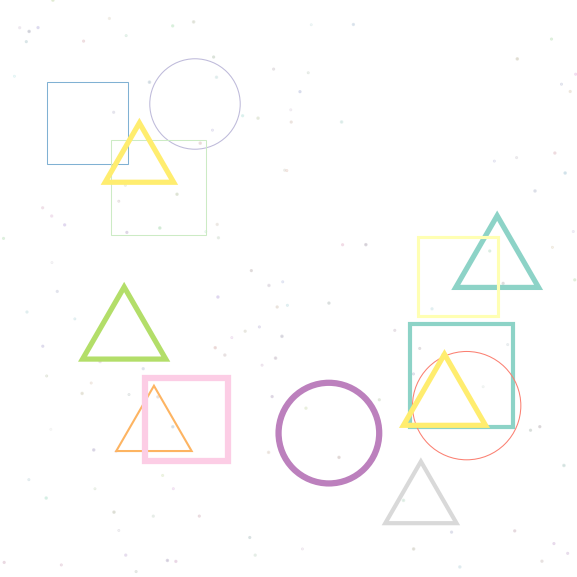[{"shape": "triangle", "thickness": 2.5, "radius": 0.41, "center": [0.861, 0.543]}, {"shape": "square", "thickness": 2, "radius": 0.44, "center": [0.799, 0.349]}, {"shape": "square", "thickness": 1.5, "radius": 0.34, "center": [0.793, 0.521]}, {"shape": "circle", "thickness": 0.5, "radius": 0.39, "center": [0.338, 0.819]}, {"shape": "circle", "thickness": 0.5, "radius": 0.47, "center": [0.808, 0.297]}, {"shape": "square", "thickness": 0.5, "radius": 0.35, "center": [0.151, 0.786]}, {"shape": "triangle", "thickness": 1, "radius": 0.38, "center": [0.267, 0.256]}, {"shape": "triangle", "thickness": 2.5, "radius": 0.42, "center": [0.215, 0.419]}, {"shape": "square", "thickness": 3, "radius": 0.36, "center": [0.323, 0.273]}, {"shape": "triangle", "thickness": 2, "radius": 0.36, "center": [0.729, 0.129]}, {"shape": "circle", "thickness": 3, "radius": 0.44, "center": [0.569, 0.249]}, {"shape": "square", "thickness": 0.5, "radius": 0.41, "center": [0.274, 0.675]}, {"shape": "triangle", "thickness": 2.5, "radius": 0.34, "center": [0.241, 0.718]}, {"shape": "triangle", "thickness": 2.5, "radius": 0.41, "center": [0.77, 0.304]}]